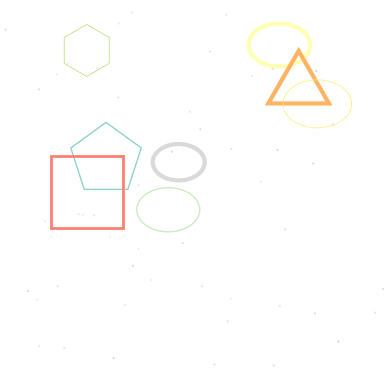[{"shape": "pentagon", "thickness": 1, "radius": 0.48, "center": [0.275, 0.586]}, {"shape": "oval", "thickness": 3, "radius": 0.4, "center": [0.726, 0.883]}, {"shape": "square", "thickness": 2, "radius": 0.47, "center": [0.227, 0.502]}, {"shape": "triangle", "thickness": 3, "radius": 0.45, "center": [0.776, 0.777]}, {"shape": "hexagon", "thickness": 0.5, "radius": 0.34, "center": [0.225, 0.869]}, {"shape": "oval", "thickness": 3, "radius": 0.34, "center": [0.464, 0.579]}, {"shape": "oval", "thickness": 1, "radius": 0.41, "center": [0.437, 0.455]}, {"shape": "oval", "thickness": 0.5, "radius": 0.45, "center": [0.824, 0.73]}]